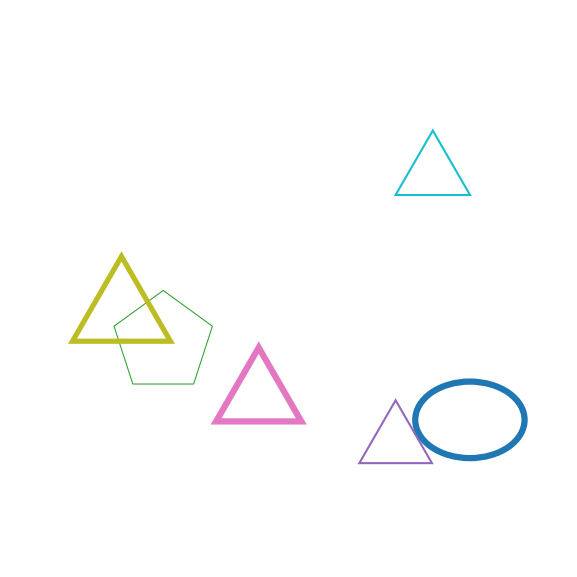[{"shape": "oval", "thickness": 3, "radius": 0.47, "center": [0.814, 0.272]}, {"shape": "pentagon", "thickness": 0.5, "radius": 0.45, "center": [0.283, 0.407]}, {"shape": "triangle", "thickness": 1, "radius": 0.36, "center": [0.685, 0.233]}, {"shape": "triangle", "thickness": 3, "radius": 0.43, "center": [0.448, 0.312]}, {"shape": "triangle", "thickness": 2.5, "radius": 0.49, "center": [0.21, 0.457]}, {"shape": "triangle", "thickness": 1, "radius": 0.37, "center": [0.749, 0.699]}]